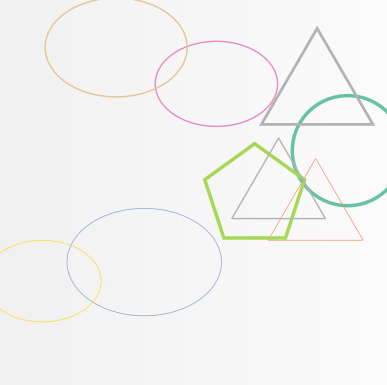[{"shape": "circle", "thickness": 2.5, "radius": 0.71, "center": [0.897, 0.609]}, {"shape": "triangle", "thickness": 0.5, "radius": 0.71, "center": [0.815, 0.447]}, {"shape": "oval", "thickness": 0.5, "radius": 1.0, "center": [0.372, 0.319]}, {"shape": "oval", "thickness": 1, "radius": 0.79, "center": [0.558, 0.782]}, {"shape": "pentagon", "thickness": 2.5, "radius": 0.68, "center": [0.657, 0.491]}, {"shape": "oval", "thickness": 0.5, "radius": 0.76, "center": [0.11, 0.27]}, {"shape": "oval", "thickness": 1, "radius": 0.92, "center": [0.3, 0.877]}, {"shape": "triangle", "thickness": 2, "radius": 0.83, "center": [0.818, 0.76]}, {"shape": "triangle", "thickness": 1, "radius": 0.7, "center": [0.719, 0.502]}]